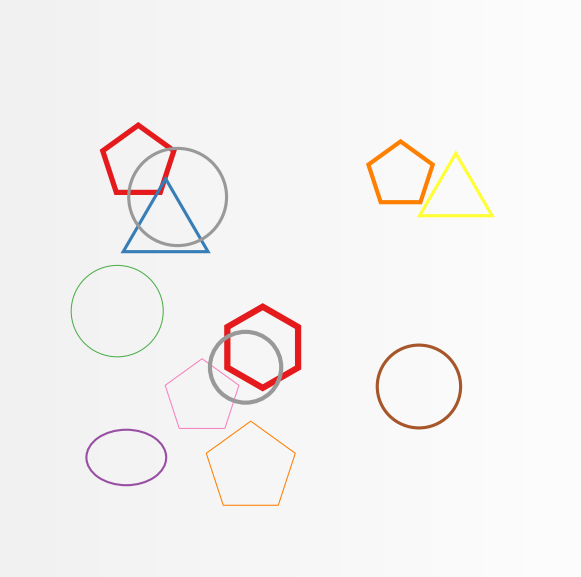[{"shape": "pentagon", "thickness": 2.5, "radius": 0.32, "center": [0.238, 0.718]}, {"shape": "hexagon", "thickness": 3, "radius": 0.35, "center": [0.452, 0.398]}, {"shape": "triangle", "thickness": 1.5, "radius": 0.42, "center": [0.285, 0.605]}, {"shape": "circle", "thickness": 0.5, "radius": 0.4, "center": [0.202, 0.46]}, {"shape": "oval", "thickness": 1, "radius": 0.34, "center": [0.217, 0.207]}, {"shape": "pentagon", "thickness": 0.5, "radius": 0.4, "center": [0.431, 0.189]}, {"shape": "pentagon", "thickness": 2, "radius": 0.29, "center": [0.689, 0.696]}, {"shape": "triangle", "thickness": 1.5, "radius": 0.36, "center": [0.784, 0.662]}, {"shape": "circle", "thickness": 1.5, "radius": 0.36, "center": [0.721, 0.33]}, {"shape": "pentagon", "thickness": 0.5, "radius": 0.33, "center": [0.348, 0.311]}, {"shape": "circle", "thickness": 2, "radius": 0.31, "center": [0.423, 0.363]}, {"shape": "circle", "thickness": 1.5, "radius": 0.42, "center": [0.306, 0.658]}]